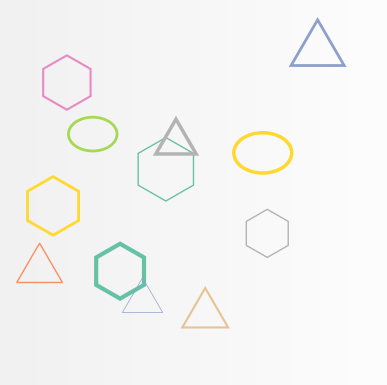[{"shape": "hexagon", "thickness": 3, "radius": 0.36, "center": [0.31, 0.296]}, {"shape": "hexagon", "thickness": 1, "radius": 0.41, "center": [0.428, 0.56]}, {"shape": "triangle", "thickness": 1, "radius": 0.34, "center": [0.102, 0.3]}, {"shape": "triangle", "thickness": 0.5, "radius": 0.3, "center": [0.368, 0.218]}, {"shape": "triangle", "thickness": 2, "radius": 0.4, "center": [0.82, 0.869]}, {"shape": "hexagon", "thickness": 1.5, "radius": 0.35, "center": [0.173, 0.786]}, {"shape": "oval", "thickness": 2, "radius": 0.31, "center": [0.239, 0.652]}, {"shape": "oval", "thickness": 2.5, "radius": 0.37, "center": [0.678, 0.603]}, {"shape": "hexagon", "thickness": 2, "radius": 0.38, "center": [0.137, 0.465]}, {"shape": "triangle", "thickness": 1.5, "radius": 0.34, "center": [0.53, 0.184]}, {"shape": "triangle", "thickness": 2.5, "radius": 0.3, "center": [0.454, 0.63]}, {"shape": "hexagon", "thickness": 1, "radius": 0.31, "center": [0.69, 0.394]}]